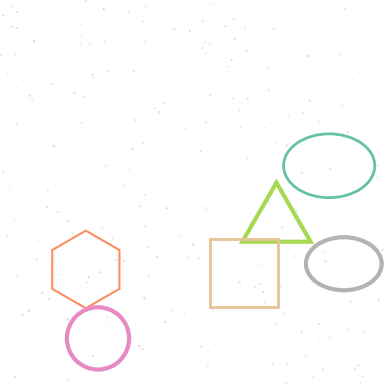[{"shape": "oval", "thickness": 2, "radius": 0.59, "center": [0.855, 0.569]}, {"shape": "hexagon", "thickness": 1.5, "radius": 0.5, "center": [0.223, 0.3]}, {"shape": "circle", "thickness": 3, "radius": 0.4, "center": [0.255, 0.121]}, {"shape": "triangle", "thickness": 3, "radius": 0.51, "center": [0.718, 0.423]}, {"shape": "square", "thickness": 2, "radius": 0.44, "center": [0.634, 0.29]}, {"shape": "oval", "thickness": 3, "radius": 0.49, "center": [0.893, 0.315]}]